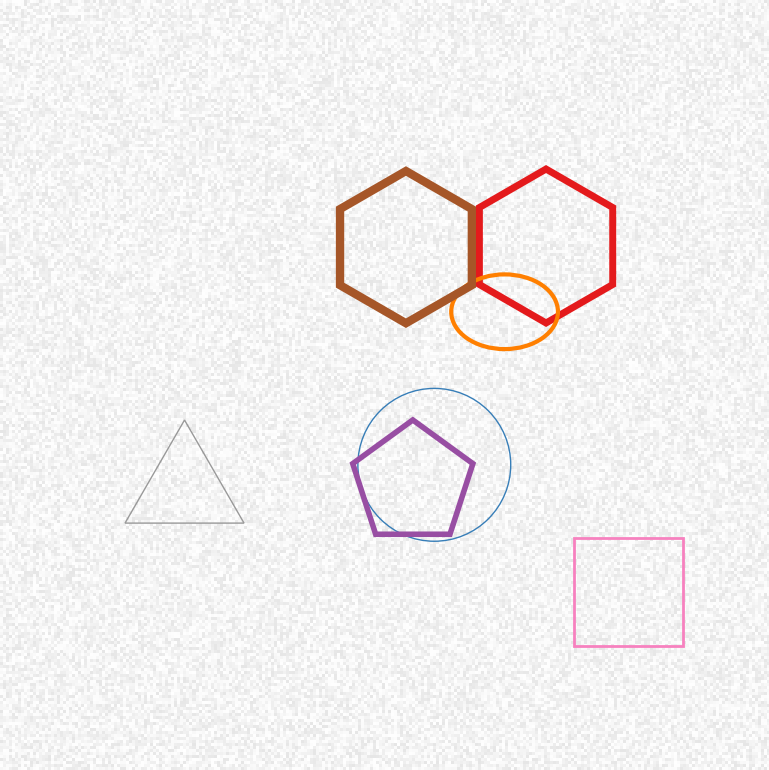[{"shape": "hexagon", "thickness": 2.5, "radius": 0.5, "center": [0.709, 0.68]}, {"shape": "circle", "thickness": 0.5, "radius": 0.5, "center": [0.564, 0.396]}, {"shape": "pentagon", "thickness": 2, "radius": 0.41, "center": [0.536, 0.373]}, {"shape": "oval", "thickness": 1.5, "radius": 0.35, "center": [0.655, 0.595]}, {"shape": "hexagon", "thickness": 3, "radius": 0.49, "center": [0.527, 0.679]}, {"shape": "square", "thickness": 1, "radius": 0.35, "center": [0.816, 0.231]}, {"shape": "triangle", "thickness": 0.5, "radius": 0.45, "center": [0.24, 0.365]}]